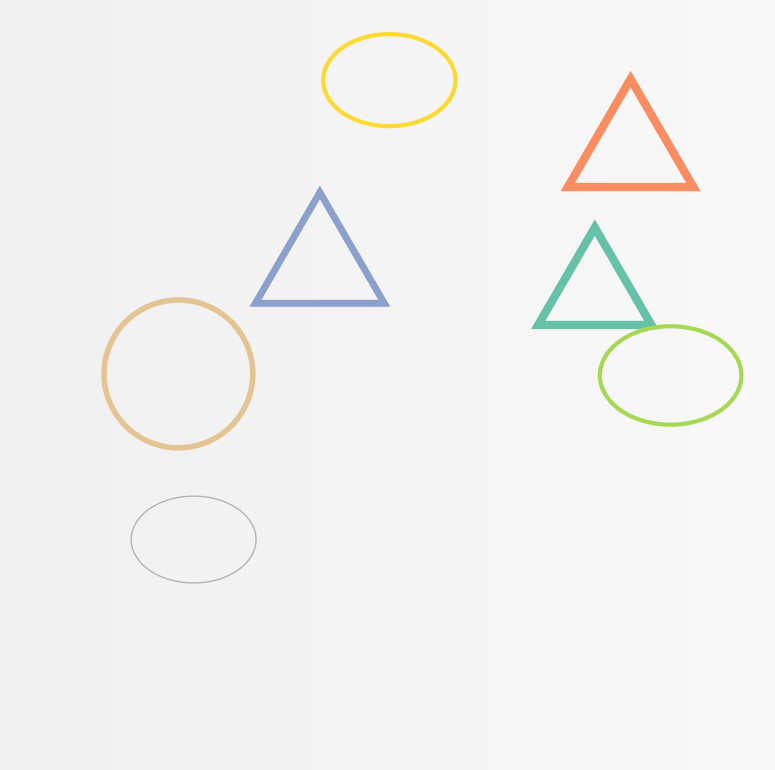[{"shape": "triangle", "thickness": 3, "radius": 0.42, "center": [0.767, 0.62]}, {"shape": "triangle", "thickness": 3, "radius": 0.47, "center": [0.814, 0.804]}, {"shape": "triangle", "thickness": 2.5, "radius": 0.48, "center": [0.413, 0.654]}, {"shape": "oval", "thickness": 1.5, "radius": 0.46, "center": [0.865, 0.512]}, {"shape": "oval", "thickness": 1.5, "radius": 0.43, "center": [0.502, 0.896]}, {"shape": "circle", "thickness": 2, "radius": 0.48, "center": [0.23, 0.514]}, {"shape": "oval", "thickness": 0.5, "radius": 0.4, "center": [0.25, 0.299]}]